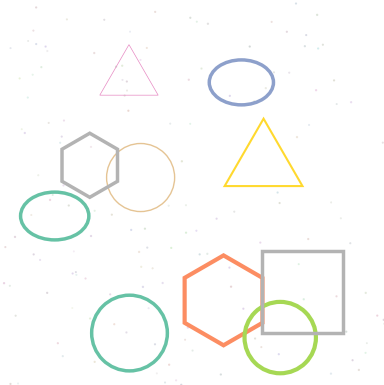[{"shape": "circle", "thickness": 2.5, "radius": 0.49, "center": [0.336, 0.135]}, {"shape": "oval", "thickness": 2.5, "radius": 0.44, "center": [0.142, 0.439]}, {"shape": "hexagon", "thickness": 3, "radius": 0.58, "center": [0.581, 0.22]}, {"shape": "oval", "thickness": 2.5, "radius": 0.42, "center": [0.627, 0.786]}, {"shape": "triangle", "thickness": 0.5, "radius": 0.44, "center": [0.335, 0.797]}, {"shape": "circle", "thickness": 3, "radius": 0.46, "center": [0.728, 0.123]}, {"shape": "triangle", "thickness": 1.5, "radius": 0.58, "center": [0.685, 0.575]}, {"shape": "circle", "thickness": 1, "radius": 0.44, "center": [0.365, 0.539]}, {"shape": "hexagon", "thickness": 2.5, "radius": 0.42, "center": [0.233, 0.571]}, {"shape": "square", "thickness": 2.5, "radius": 0.53, "center": [0.786, 0.241]}]